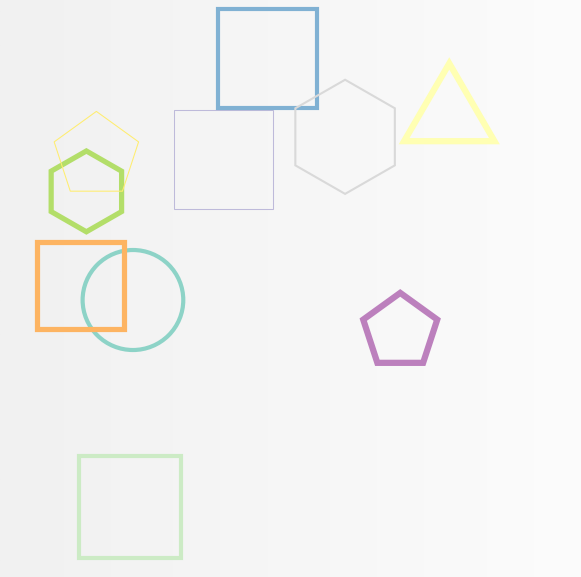[{"shape": "circle", "thickness": 2, "radius": 0.43, "center": [0.229, 0.48]}, {"shape": "triangle", "thickness": 3, "radius": 0.45, "center": [0.773, 0.8]}, {"shape": "square", "thickness": 0.5, "radius": 0.43, "center": [0.385, 0.723]}, {"shape": "square", "thickness": 2, "radius": 0.43, "center": [0.46, 0.898]}, {"shape": "square", "thickness": 2.5, "radius": 0.38, "center": [0.138, 0.504]}, {"shape": "hexagon", "thickness": 2.5, "radius": 0.35, "center": [0.149, 0.668]}, {"shape": "hexagon", "thickness": 1, "radius": 0.49, "center": [0.594, 0.762]}, {"shape": "pentagon", "thickness": 3, "radius": 0.33, "center": [0.689, 0.425]}, {"shape": "square", "thickness": 2, "radius": 0.44, "center": [0.224, 0.122]}, {"shape": "pentagon", "thickness": 0.5, "radius": 0.38, "center": [0.166, 0.73]}]